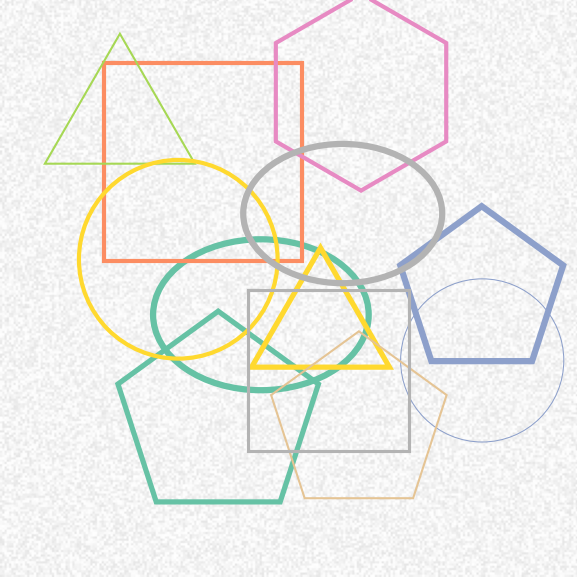[{"shape": "pentagon", "thickness": 2.5, "radius": 0.91, "center": [0.378, 0.278]}, {"shape": "oval", "thickness": 3, "radius": 0.93, "center": [0.452, 0.454]}, {"shape": "square", "thickness": 2, "radius": 0.86, "center": [0.351, 0.719]}, {"shape": "pentagon", "thickness": 3, "radius": 0.74, "center": [0.834, 0.494]}, {"shape": "circle", "thickness": 0.5, "radius": 0.71, "center": [0.835, 0.375]}, {"shape": "hexagon", "thickness": 2, "radius": 0.85, "center": [0.625, 0.839]}, {"shape": "triangle", "thickness": 1, "radius": 0.75, "center": [0.208, 0.791]}, {"shape": "triangle", "thickness": 2.5, "radius": 0.69, "center": [0.555, 0.432]}, {"shape": "circle", "thickness": 2, "radius": 0.86, "center": [0.309, 0.55]}, {"shape": "pentagon", "thickness": 1, "radius": 0.8, "center": [0.621, 0.266]}, {"shape": "square", "thickness": 1.5, "radius": 0.7, "center": [0.569, 0.358]}, {"shape": "oval", "thickness": 3, "radius": 0.86, "center": [0.593, 0.629]}]